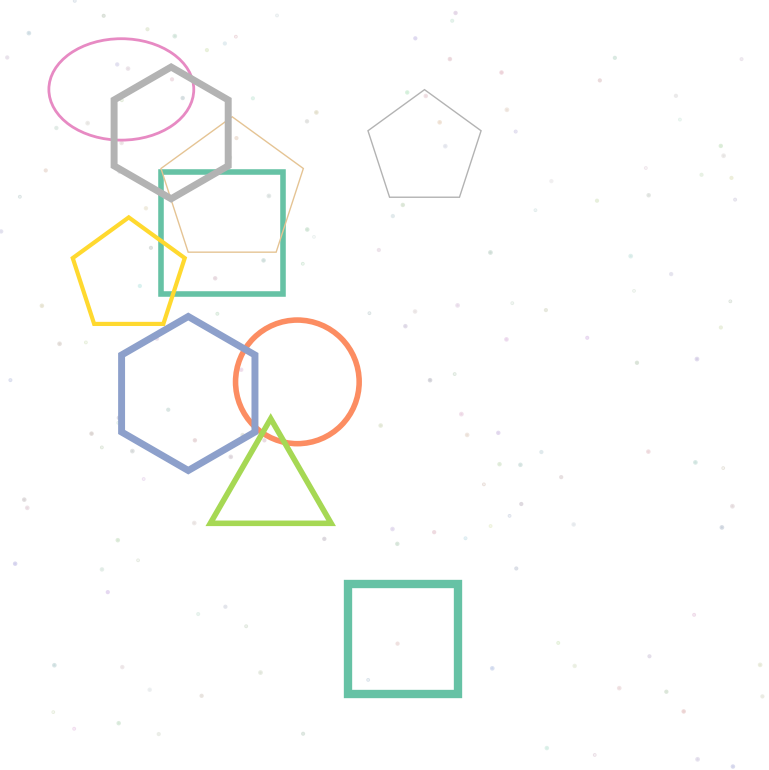[{"shape": "square", "thickness": 2, "radius": 0.4, "center": [0.289, 0.698]}, {"shape": "square", "thickness": 3, "radius": 0.36, "center": [0.523, 0.17]}, {"shape": "circle", "thickness": 2, "radius": 0.4, "center": [0.386, 0.504]}, {"shape": "hexagon", "thickness": 2.5, "radius": 0.5, "center": [0.245, 0.489]}, {"shape": "oval", "thickness": 1, "radius": 0.47, "center": [0.158, 0.884]}, {"shape": "triangle", "thickness": 2, "radius": 0.45, "center": [0.352, 0.366]}, {"shape": "pentagon", "thickness": 1.5, "radius": 0.38, "center": [0.167, 0.641]}, {"shape": "pentagon", "thickness": 0.5, "radius": 0.49, "center": [0.302, 0.751]}, {"shape": "pentagon", "thickness": 0.5, "radius": 0.39, "center": [0.551, 0.806]}, {"shape": "hexagon", "thickness": 2.5, "radius": 0.43, "center": [0.222, 0.827]}]